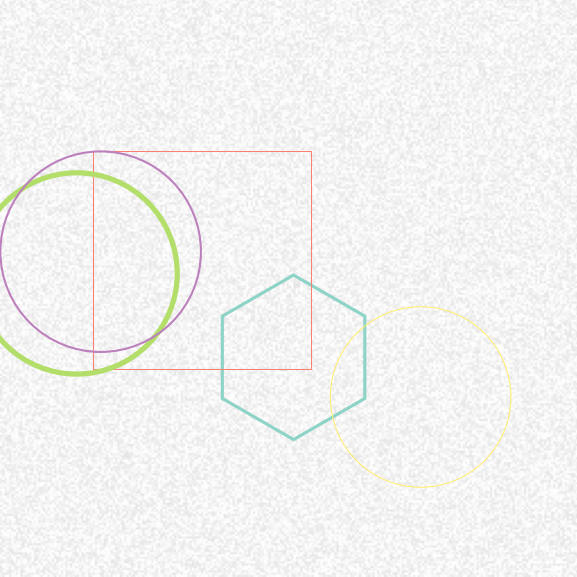[{"shape": "hexagon", "thickness": 1.5, "radius": 0.71, "center": [0.508, 0.38]}, {"shape": "square", "thickness": 0.5, "radius": 0.94, "center": [0.35, 0.549]}, {"shape": "circle", "thickness": 2.5, "radius": 0.87, "center": [0.133, 0.526]}, {"shape": "circle", "thickness": 1, "radius": 0.87, "center": [0.174, 0.563]}, {"shape": "circle", "thickness": 0.5, "radius": 0.78, "center": [0.728, 0.312]}]